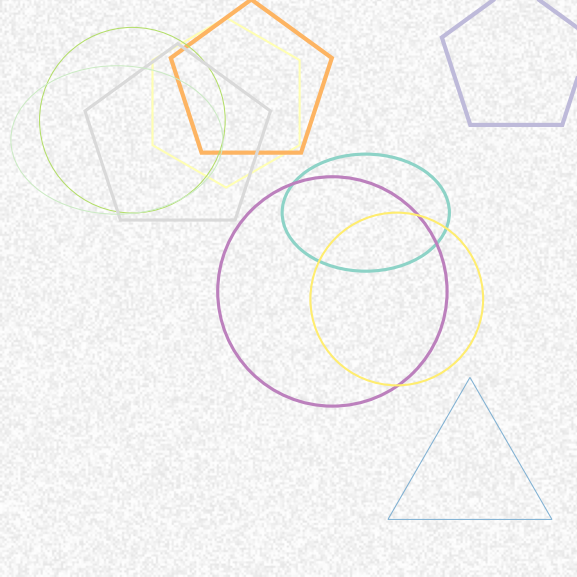[{"shape": "oval", "thickness": 1.5, "radius": 0.72, "center": [0.633, 0.631]}, {"shape": "hexagon", "thickness": 1, "radius": 0.74, "center": [0.391, 0.821]}, {"shape": "pentagon", "thickness": 2, "radius": 0.68, "center": [0.894, 0.892]}, {"shape": "triangle", "thickness": 0.5, "radius": 0.82, "center": [0.814, 0.182]}, {"shape": "pentagon", "thickness": 2, "radius": 0.73, "center": [0.435, 0.853]}, {"shape": "circle", "thickness": 0.5, "radius": 0.8, "center": [0.229, 0.791]}, {"shape": "pentagon", "thickness": 1.5, "radius": 0.84, "center": [0.308, 0.755]}, {"shape": "circle", "thickness": 1.5, "radius": 0.99, "center": [0.576, 0.494]}, {"shape": "oval", "thickness": 0.5, "radius": 0.92, "center": [0.202, 0.757]}, {"shape": "circle", "thickness": 1, "radius": 0.75, "center": [0.687, 0.481]}]